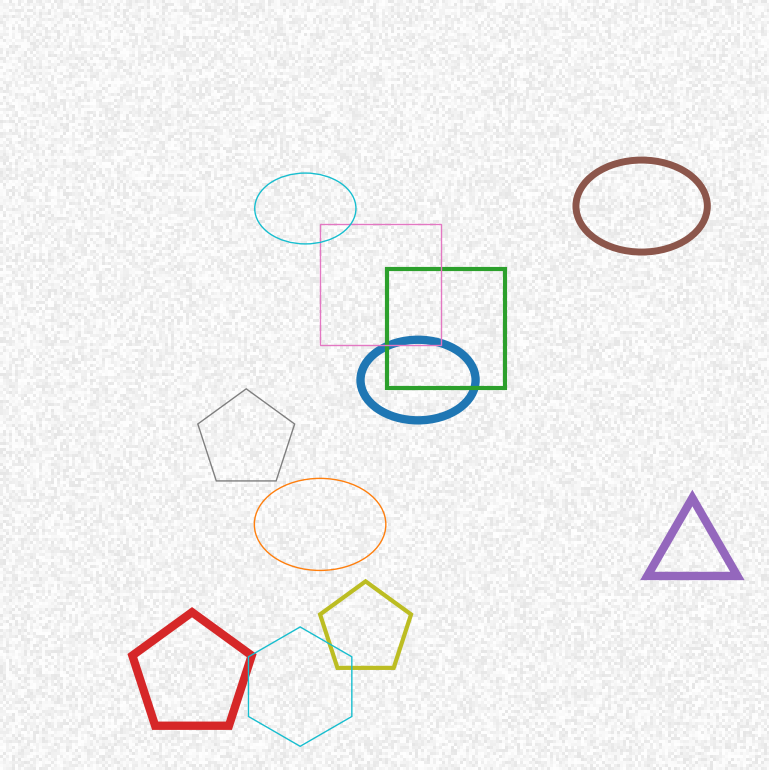[{"shape": "oval", "thickness": 3, "radius": 0.37, "center": [0.543, 0.506]}, {"shape": "oval", "thickness": 0.5, "radius": 0.43, "center": [0.416, 0.319]}, {"shape": "square", "thickness": 1.5, "radius": 0.38, "center": [0.579, 0.573]}, {"shape": "pentagon", "thickness": 3, "radius": 0.41, "center": [0.249, 0.123]}, {"shape": "triangle", "thickness": 3, "radius": 0.34, "center": [0.899, 0.286]}, {"shape": "oval", "thickness": 2.5, "radius": 0.43, "center": [0.833, 0.732]}, {"shape": "square", "thickness": 0.5, "radius": 0.39, "center": [0.495, 0.631]}, {"shape": "pentagon", "thickness": 0.5, "radius": 0.33, "center": [0.32, 0.429]}, {"shape": "pentagon", "thickness": 1.5, "radius": 0.31, "center": [0.475, 0.183]}, {"shape": "hexagon", "thickness": 0.5, "radius": 0.39, "center": [0.39, 0.108]}, {"shape": "oval", "thickness": 0.5, "radius": 0.33, "center": [0.397, 0.729]}]